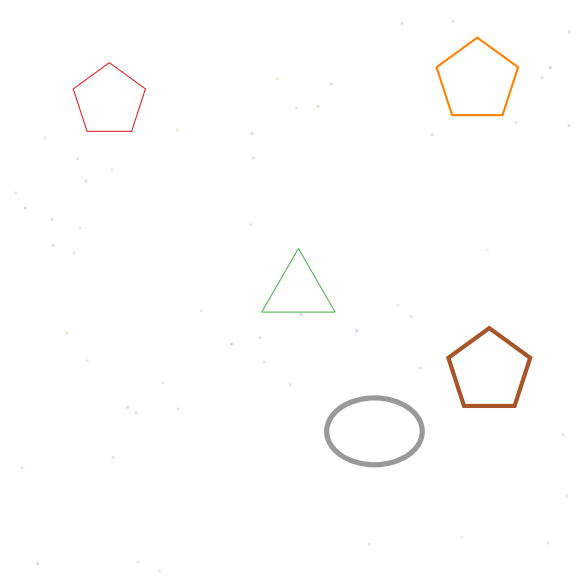[{"shape": "pentagon", "thickness": 0.5, "radius": 0.33, "center": [0.189, 0.825]}, {"shape": "triangle", "thickness": 0.5, "radius": 0.37, "center": [0.517, 0.495]}, {"shape": "pentagon", "thickness": 1, "radius": 0.37, "center": [0.827, 0.86]}, {"shape": "pentagon", "thickness": 2, "radius": 0.37, "center": [0.847, 0.356]}, {"shape": "oval", "thickness": 2.5, "radius": 0.41, "center": [0.648, 0.252]}]